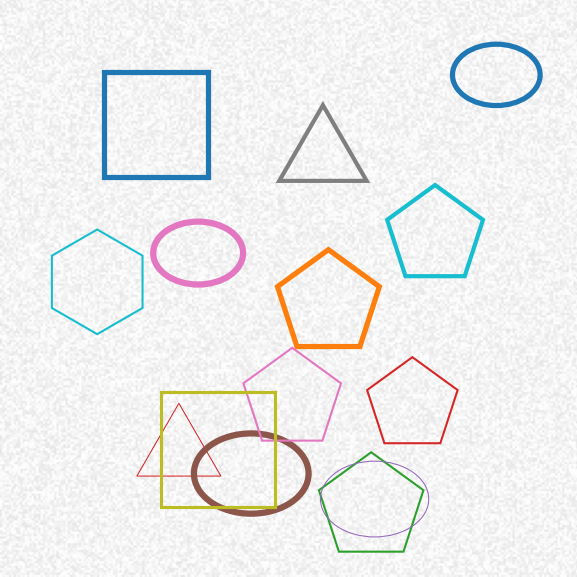[{"shape": "square", "thickness": 2.5, "radius": 0.45, "center": [0.27, 0.784]}, {"shape": "oval", "thickness": 2.5, "radius": 0.38, "center": [0.859, 0.869]}, {"shape": "pentagon", "thickness": 2.5, "radius": 0.46, "center": [0.569, 0.474]}, {"shape": "pentagon", "thickness": 1, "radius": 0.48, "center": [0.643, 0.121]}, {"shape": "triangle", "thickness": 0.5, "radius": 0.42, "center": [0.31, 0.217]}, {"shape": "pentagon", "thickness": 1, "radius": 0.41, "center": [0.714, 0.298]}, {"shape": "oval", "thickness": 0.5, "radius": 0.47, "center": [0.649, 0.135]}, {"shape": "oval", "thickness": 3, "radius": 0.5, "center": [0.435, 0.179]}, {"shape": "pentagon", "thickness": 1, "radius": 0.44, "center": [0.506, 0.308]}, {"shape": "oval", "thickness": 3, "radius": 0.39, "center": [0.343, 0.561]}, {"shape": "triangle", "thickness": 2, "radius": 0.44, "center": [0.559, 0.73]}, {"shape": "square", "thickness": 1.5, "radius": 0.5, "center": [0.378, 0.221]}, {"shape": "pentagon", "thickness": 2, "radius": 0.44, "center": [0.753, 0.591]}, {"shape": "hexagon", "thickness": 1, "radius": 0.45, "center": [0.168, 0.511]}]